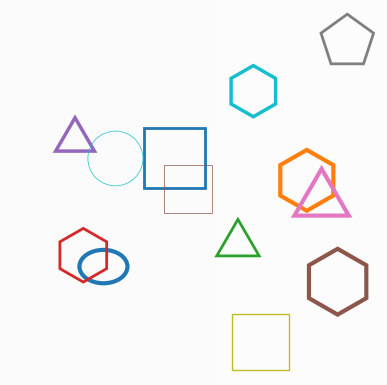[{"shape": "square", "thickness": 2, "radius": 0.39, "center": [0.45, 0.59]}, {"shape": "oval", "thickness": 3, "radius": 0.31, "center": [0.267, 0.308]}, {"shape": "hexagon", "thickness": 3, "radius": 0.4, "center": [0.792, 0.532]}, {"shape": "triangle", "thickness": 2, "radius": 0.32, "center": [0.614, 0.367]}, {"shape": "hexagon", "thickness": 2, "radius": 0.35, "center": [0.215, 0.337]}, {"shape": "triangle", "thickness": 2.5, "radius": 0.29, "center": [0.194, 0.636]}, {"shape": "hexagon", "thickness": 3, "radius": 0.43, "center": [0.871, 0.268]}, {"shape": "square", "thickness": 0.5, "radius": 0.31, "center": [0.485, 0.51]}, {"shape": "triangle", "thickness": 3, "radius": 0.4, "center": [0.83, 0.48]}, {"shape": "pentagon", "thickness": 2, "radius": 0.36, "center": [0.896, 0.892]}, {"shape": "square", "thickness": 1, "radius": 0.36, "center": [0.672, 0.111]}, {"shape": "circle", "thickness": 0.5, "radius": 0.36, "center": [0.298, 0.588]}, {"shape": "hexagon", "thickness": 2.5, "radius": 0.33, "center": [0.654, 0.763]}]